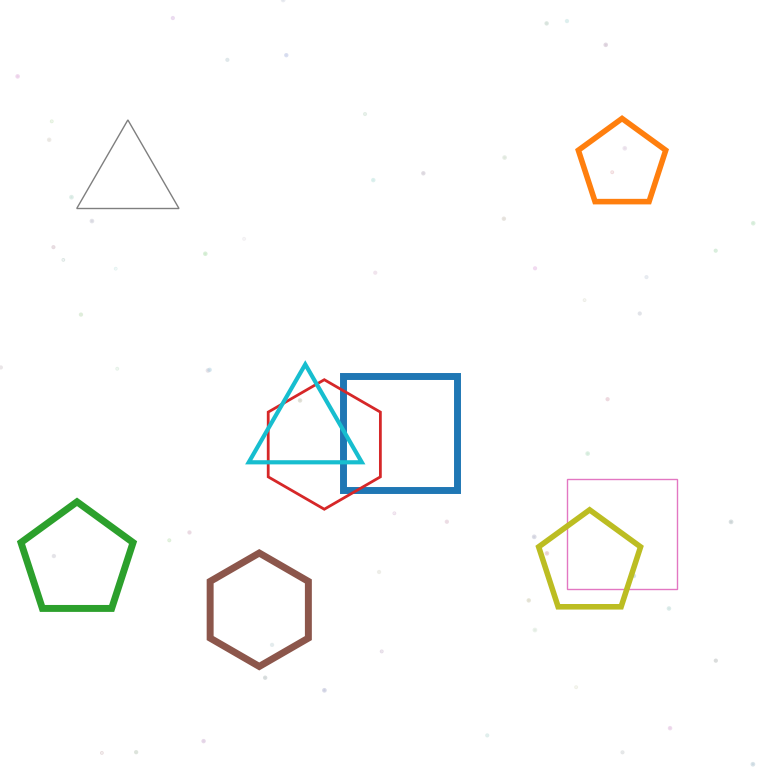[{"shape": "square", "thickness": 2.5, "radius": 0.37, "center": [0.52, 0.438]}, {"shape": "pentagon", "thickness": 2, "radius": 0.3, "center": [0.808, 0.786]}, {"shape": "pentagon", "thickness": 2.5, "radius": 0.38, "center": [0.1, 0.272]}, {"shape": "hexagon", "thickness": 1, "radius": 0.42, "center": [0.421, 0.423]}, {"shape": "hexagon", "thickness": 2.5, "radius": 0.37, "center": [0.337, 0.208]}, {"shape": "square", "thickness": 0.5, "radius": 0.36, "center": [0.807, 0.306]}, {"shape": "triangle", "thickness": 0.5, "radius": 0.38, "center": [0.166, 0.768]}, {"shape": "pentagon", "thickness": 2, "radius": 0.35, "center": [0.766, 0.268]}, {"shape": "triangle", "thickness": 1.5, "radius": 0.42, "center": [0.396, 0.442]}]